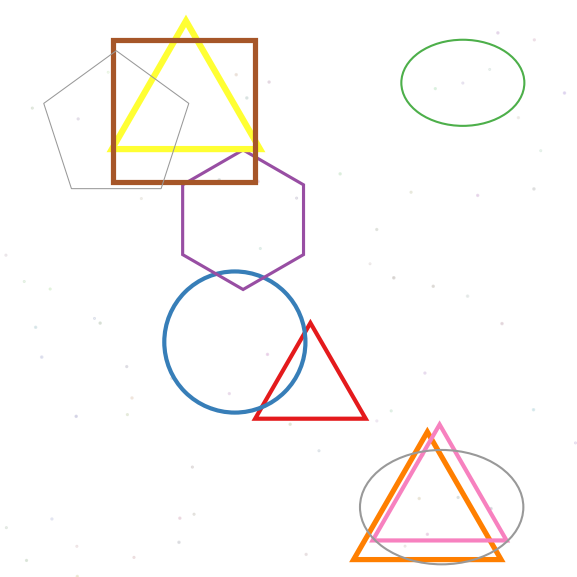[{"shape": "triangle", "thickness": 2, "radius": 0.55, "center": [0.538, 0.329]}, {"shape": "circle", "thickness": 2, "radius": 0.61, "center": [0.407, 0.407]}, {"shape": "oval", "thickness": 1, "radius": 0.53, "center": [0.801, 0.856]}, {"shape": "hexagon", "thickness": 1.5, "radius": 0.6, "center": [0.421, 0.619]}, {"shape": "triangle", "thickness": 2.5, "radius": 0.74, "center": [0.74, 0.104]}, {"shape": "triangle", "thickness": 3, "radius": 0.74, "center": [0.322, 0.815]}, {"shape": "square", "thickness": 2.5, "radius": 0.61, "center": [0.318, 0.807]}, {"shape": "triangle", "thickness": 2, "radius": 0.67, "center": [0.761, 0.13]}, {"shape": "pentagon", "thickness": 0.5, "radius": 0.66, "center": [0.201, 0.779]}, {"shape": "oval", "thickness": 1, "radius": 0.71, "center": [0.765, 0.121]}]